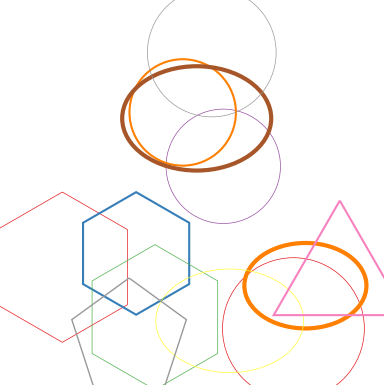[{"shape": "hexagon", "thickness": 0.5, "radius": 0.98, "center": [0.162, 0.306]}, {"shape": "circle", "thickness": 0.5, "radius": 0.92, "center": [0.762, 0.146]}, {"shape": "hexagon", "thickness": 1.5, "radius": 0.8, "center": [0.354, 0.342]}, {"shape": "hexagon", "thickness": 0.5, "radius": 0.94, "center": [0.402, 0.176]}, {"shape": "circle", "thickness": 0.5, "radius": 0.74, "center": [0.58, 0.568]}, {"shape": "circle", "thickness": 1.5, "radius": 0.69, "center": [0.475, 0.708]}, {"shape": "oval", "thickness": 3, "radius": 0.79, "center": [0.793, 0.258]}, {"shape": "oval", "thickness": 0.5, "radius": 0.96, "center": [0.597, 0.167]}, {"shape": "oval", "thickness": 3, "radius": 0.97, "center": [0.511, 0.693]}, {"shape": "triangle", "thickness": 1.5, "radius": 0.99, "center": [0.883, 0.281]}, {"shape": "circle", "thickness": 0.5, "radius": 0.84, "center": [0.55, 0.864]}, {"shape": "pentagon", "thickness": 1, "radius": 0.78, "center": [0.335, 0.121]}]